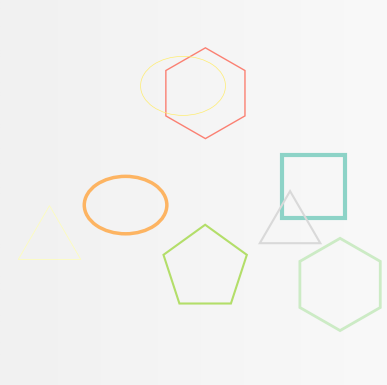[{"shape": "square", "thickness": 3, "radius": 0.41, "center": [0.808, 0.516]}, {"shape": "triangle", "thickness": 0.5, "radius": 0.47, "center": [0.128, 0.373]}, {"shape": "hexagon", "thickness": 1, "radius": 0.59, "center": [0.53, 0.758]}, {"shape": "oval", "thickness": 2.5, "radius": 0.53, "center": [0.324, 0.467]}, {"shape": "pentagon", "thickness": 1.5, "radius": 0.57, "center": [0.529, 0.303]}, {"shape": "triangle", "thickness": 1.5, "radius": 0.45, "center": [0.749, 0.413]}, {"shape": "hexagon", "thickness": 2, "radius": 0.6, "center": [0.878, 0.261]}, {"shape": "oval", "thickness": 0.5, "radius": 0.55, "center": [0.472, 0.777]}]